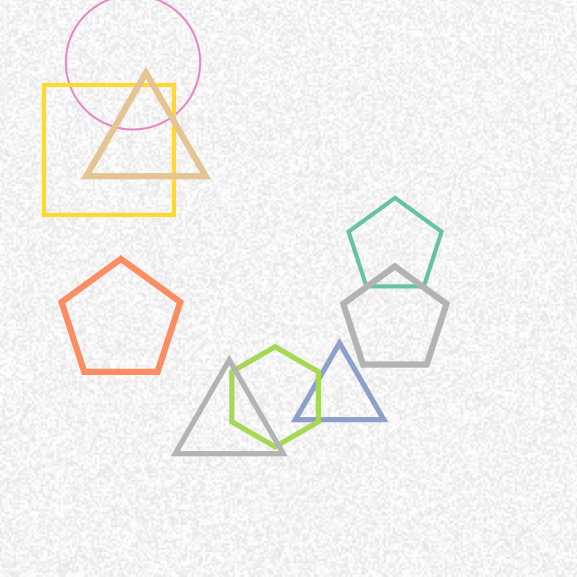[{"shape": "pentagon", "thickness": 2, "radius": 0.42, "center": [0.684, 0.572]}, {"shape": "pentagon", "thickness": 3, "radius": 0.54, "center": [0.209, 0.443]}, {"shape": "triangle", "thickness": 2.5, "radius": 0.44, "center": [0.588, 0.317]}, {"shape": "circle", "thickness": 1, "radius": 0.58, "center": [0.23, 0.891]}, {"shape": "hexagon", "thickness": 2.5, "radius": 0.43, "center": [0.476, 0.312]}, {"shape": "square", "thickness": 2, "radius": 0.56, "center": [0.189, 0.739]}, {"shape": "triangle", "thickness": 3, "radius": 0.6, "center": [0.253, 0.754]}, {"shape": "pentagon", "thickness": 3, "radius": 0.47, "center": [0.684, 0.444]}, {"shape": "triangle", "thickness": 2.5, "radius": 0.54, "center": [0.397, 0.268]}]